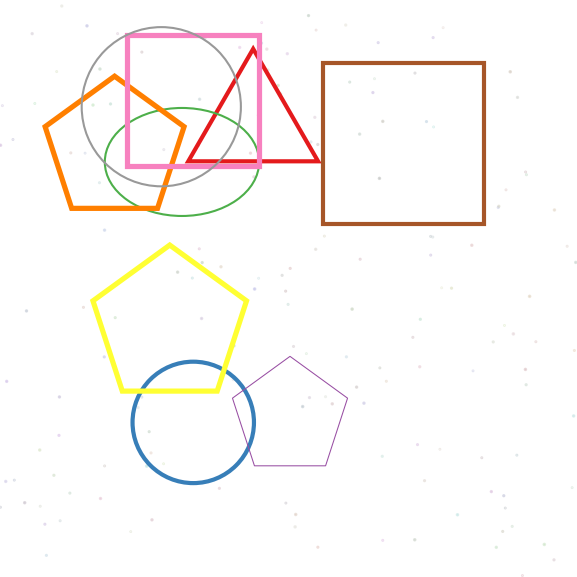[{"shape": "triangle", "thickness": 2, "radius": 0.65, "center": [0.438, 0.785]}, {"shape": "circle", "thickness": 2, "radius": 0.53, "center": [0.335, 0.268]}, {"shape": "oval", "thickness": 1, "radius": 0.67, "center": [0.315, 0.719]}, {"shape": "pentagon", "thickness": 0.5, "radius": 0.52, "center": [0.502, 0.277]}, {"shape": "pentagon", "thickness": 2.5, "radius": 0.63, "center": [0.198, 0.741]}, {"shape": "pentagon", "thickness": 2.5, "radius": 0.7, "center": [0.294, 0.435]}, {"shape": "square", "thickness": 2, "radius": 0.7, "center": [0.699, 0.751]}, {"shape": "square", "thickness": 2.5, "radius": 0.57, "center": [0.334, 0.825]}, {"shape": "circle", "thickness": 1, "radius": 0.69, "center": [0.279, 0.814]}]